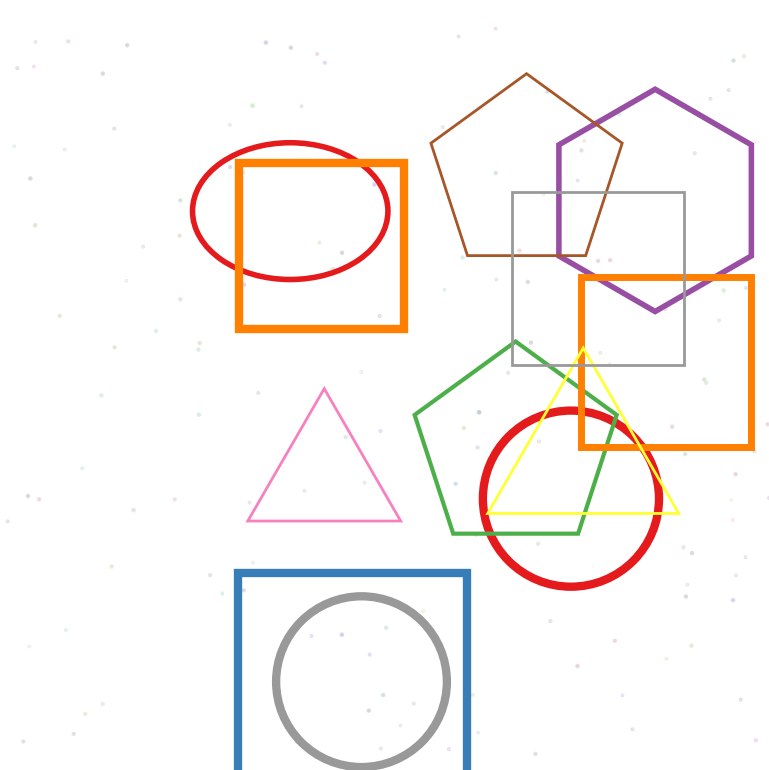[{"shape": "oval", "thickness": 2, "radius": 0.63, "center": [0.377, 0.726]}, {"shape": "circle", "thickness": 3, "radius": 0.57, "center": [0.741, 0.352]}, {"shape": "square", "thickness": 3, "radius": 0.75, "center": [0.458, 0.106]}, {"shape": "pentagon", "thickness": 1.5, "radius": 0.69, "center": [0.67, 0.419]}, {"shape": "hexagon", "thickness": 2, "radius": 0.72, "center": [0.851, 0.74]}, {"shape": "square", "thickness": 2.5, "radius": 0.55, "center": [0.864, 0.53]}, {"shape": "square", "thickness": 3, "radius": 0.54, "center": [0.418, 0.681]}, {"shape": "triangle", "thickness": 1, "radius": 0.72, "center": [0.757, 0.405]}, {"shape": "pentagon", "thickness": 1, "radius": 0.65, "center": [0.684, 0.774]}, {"shape": "triangle", "thickness": 1, "radius": 0.57, "center": [0.421, 0.381]}, {"shape": "circle", "thickness": 3, "radius": 0.55, "center": [0.469, 0.115]}, {"shape": "square", "thickness": 1, "radius": 0.56, "center": [0.777, 0.639]}]